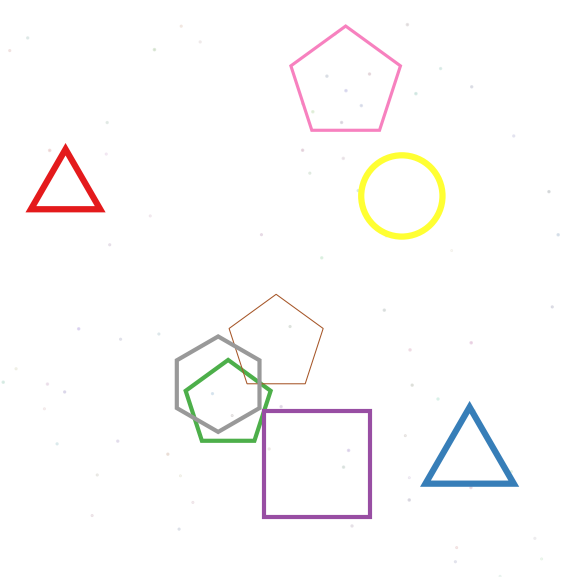[{"shape": "triangle", "thickness": 3, "radius": 0.35, "center": [0.114, 0.671]}, {"shape": "triangle", "thickness": 3, "radius": 0.44, "center": [0.813, 0.206]}, {"shape": "pentagon", "thickness": 2, "radius": 0.39, "center": [0.395, 0.298]}, {"shape": "square", "thickness": 2, "radius": 0.46, "center": [0.549, 0.195]}, {"shape": "circle", "thickness": 3, "radius": 0.35, "center": [0.696, 0.66]}, {"shape": "pentagon", "thickness": 0.5, "radius": 0.43, "center": [0.478, 0.404]}, {"shape": "pentagon", "thickness": 1.5, "radius": 0.5, "center": [0.599, 0.854]}, {"shape": "hexagon", "thickness": 2, "radius": 0.41, "center": [0.378, 0.334]}]